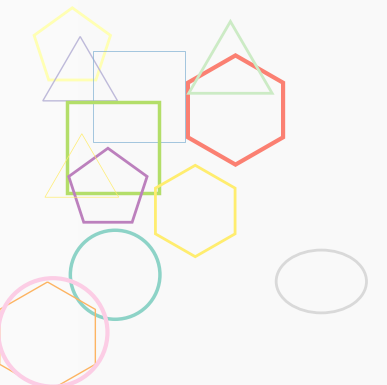[{"shape": "circle", "thickness": 2.5, "radius": 0.58, "center": [0.297, 0.286]}, {"shape": "pentagon", "thickness": 2, "radius": 0.52, "center": [0.187, 0.876]}, {"shape": "triangle", "thickness": 1, "radius": 0.56, "center": [0.207, 0.794]}, {"shape": "hexagon", "thickness": 3, "radius": 0.71, "center": [0.608, 0.714]}, {"shape": "square", "thickness": 0.5, "radius": 0.6, "center": [0.359, 0.749]}, {"shape": "hexagon", "thickness": 1, "radius": 0.71, "center": [0.123, 0.125]}, {"shape": "square", "thickness": 2.5, "radius": 0.59, "center": [0.292, 0.617]}, {"shape": "circle", "thickness": 3, "radius": 0.7, "center": [0.137, 0.137]}, {"shape": "oval", "thickness": 2, "radius": 0.58, "center": [0.829, 0.269]}, {"shape": "pentagon", "thickness": 2, "radius": 0.53, "center": [0.279, 0.509]}, {"shape": "triangle", "thickness": 2, "radius": 0.62, "center": [0.595, 0.82]}, {"shape": "hexagon", "thickness": 2, "radius": 0.59, "center": [0.504, 0.452]}, {"shape": "triangle", "thickness": 0.5, "radius": 0.55, "center": [0.211, 0.543]}]